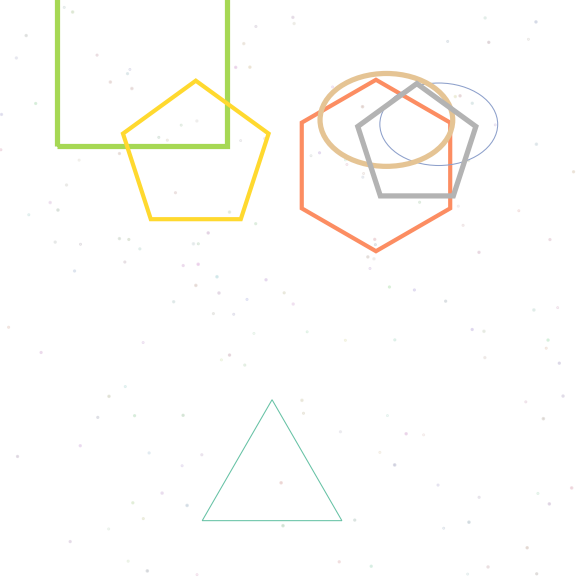[{"shape": "triangle", "thickness": 0.5, "radius": 0.7, "center": [0.471, 0.167]}, {"shape": "hexagon", "thickness": 2, "radius": 0.74, "center": [0.651, 0.713]}, {"shape": "oval", "thickness": 0.5, "radius": 0.51, "center": [0.76, 0.784]}, {"shape": "square", "thickness": 2.5, "radius": 0.74, "center": [0.245, 0.894]}, {"shape": "pentagon", "thickness": 2, "radius": 0.66, "center": [0.339, 0.727]}, {"shape": "oval", "thickness": 2.5, "radius": 0.57, "center": [0.669, 0.791]}, {"shape": "pentagon", "thickness": 2.5, "radius": 0.54, "center": [0.722, 0.747]}]